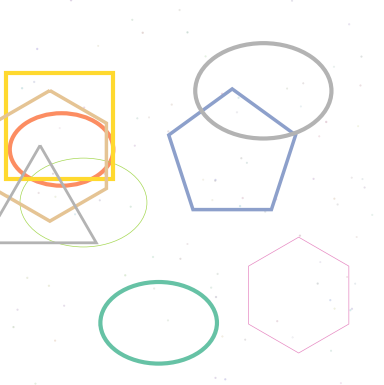[{"shape": "oval", "thickness": 3, "radius": 0.76, "center": [0.412, 0.162]}, {"shape": "oval", "thickness": 3, "radius": 0.67, "center": [0.16, 0.612]}, {"shape": "pentagon", "thickness": 2.5, "radius": 0.87, "center": [0.603, 0.596]}, {"shape": "hexagon", "thickness": 0.5, "radius": 0.75, "center": [0.776, 0.234]}, {"shape": "oval", "thickness": 0.5, "radius": 0.82, "center": [0.217, 0.474]}, {"shape": "square", "thickness": 3, "radius": 0.69, "center": [0.155, 0.673]}, {"shape": "hexagon", "thickness": 2.5, "radius": 0.85, "center": [0.129, 0.595]}, {"shape": "triangle", "thickness": 2, "radius": 0.84, "center": [0.104, 0.454]}, {"shape": "oval", "thickness": 3, "radius": 0.88, "center": [0.684, 0.764]}]